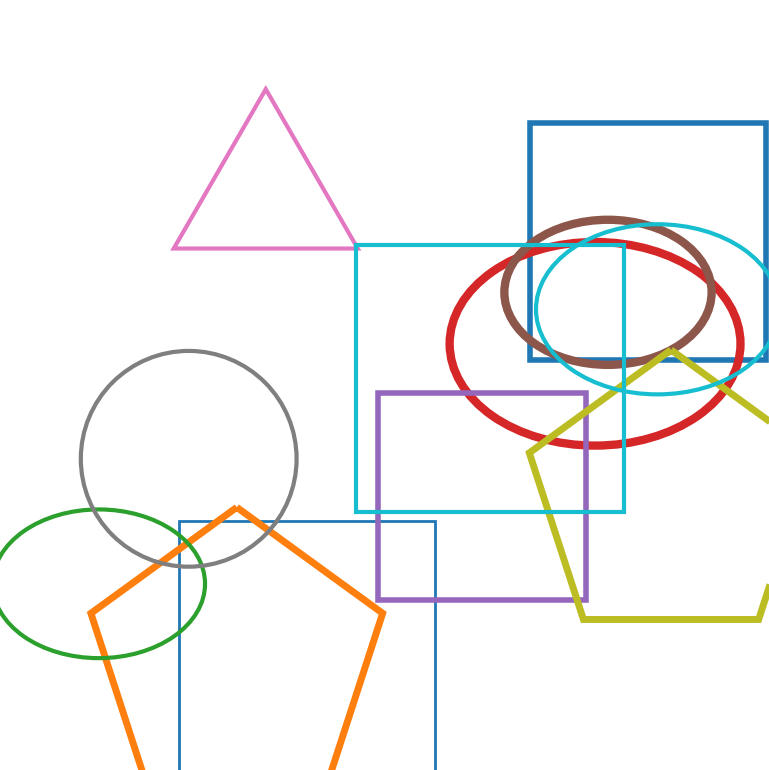[{"shape": "square", "thickness": 2, "radius": 0.77, "center": [0.842, 0.686]}, {"shape": "square", "thickness": 1, "radius": 0.83, "center": [0.399, 0.157]}, {"shape": "pentagon", "thickness": 2.5, "radius": 1.0, "center": [0.308, 0.142]}, {"shape": "oval", "thickness": 1.5, "radius": 0.69, "center": [0.128, 0.242]}, {"shape": "oval", "thickness": 3, "radius": 0.94, "center": [0.773, 0.554]}, {"shape": "square", "thickness": 2, "radius": 0.67, "center": [0.626, 0.355]}, {"shape": "oval", "thickness": 3, "radius": 0.67, "center": [0.79, 0.62]}, {"shape": "triangle", "thickness": 1.5, "radius": 0.69, "center": [0.345, 0.746]}, {"shape": "circle", "thickness": 1.5, "radius": 0.7, "center": [0.245, 0.404]}, {"shape": "pentagon", "thickness": 2.5, "radius": 0.97, "center": [0.871, 0.352]}, {"shape": "square", "thickness": 1.5, "radius": 0.87, "center": [0.636, 0.509]}, {"shape": "oval", "thickness": 1.5, "radius": 0.79, "center": [0.854, 0.598]}]